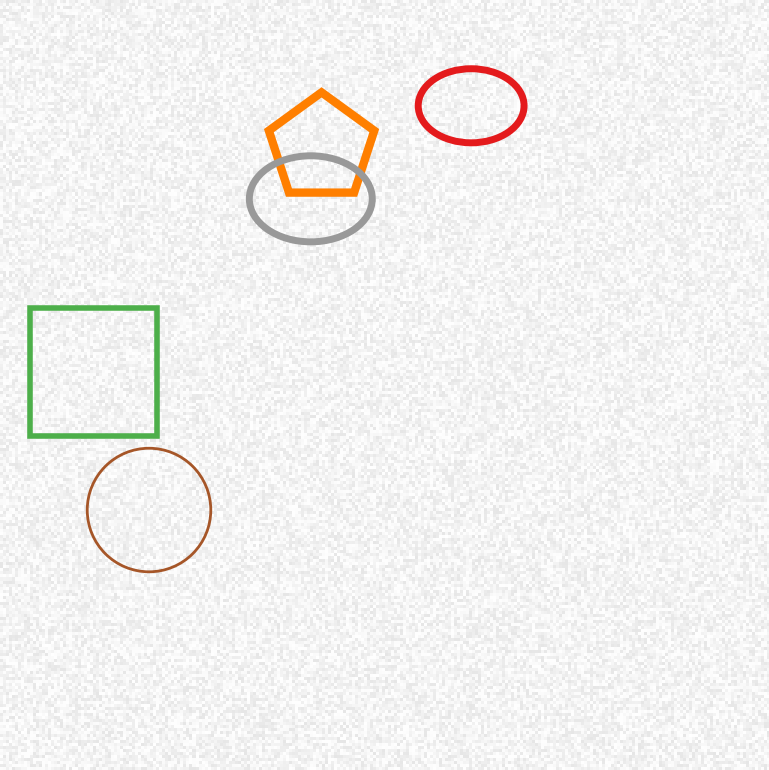[{"shape": "oval", "thickness": 2.5, "radius": 0.34, "center": [0.612, 0.863]}, {"shape": "square", "thickness": 2, "radius": 0.41, "center": [0.121, 0.517]}, {"shape": "pentagon", "thickness": 3, "radius": 0.36, "center": [0.418, 0.808]}, {"shape": "circle", "thickness": 1, "radius": 0.4, "center": [0.194, 0.338]}, {"shape": "oval", "thickness": 2.5, "radius": 0.4, "center": [0.404, 0.742]}]